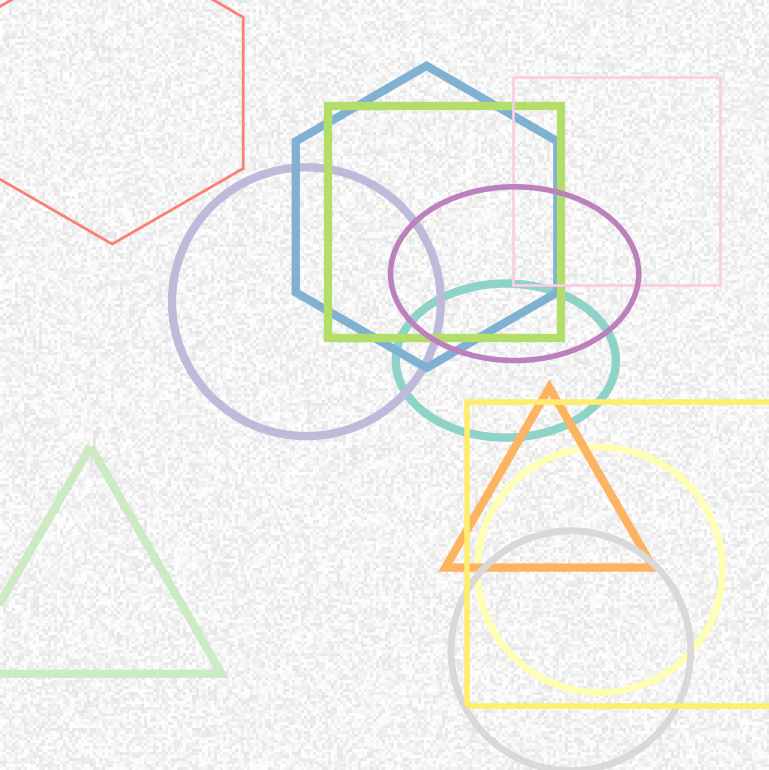[{"shape": "oval", "thickness": 3, "radius": 0.71, "center": [0.657, 0.532]}, {"shape": "circle", "thickness": 2.5, "radius": 0.8, "center": [0.779, 0.26]}, {"shape": "circle", "thickness": 3, "radius": 0.87, "center": [0.398, 0.608]}, {"shape": "hexagon", "thickness": 1, "radius": 0.98, "center": [0.146, 0.879]}, {"shape": "hexagon", "thickness": 3, "radius": 0.98, "center": [0.554, 0.718]}, {"shape": "triangle", "thickness": 3, "radius": 0.78, "center": [0.713, 0.341]}, {"shape": "square", "thickness": 3, "radius": 0.75, "center": [0.577, 0.712]}, {"shape": "square", "thickness": 1, "radius": 0.67, "center": [0.8, 0.765]}, {"shape": "circle", "thickness": 2.5, "radius": 0.78, "center": [0.741, 0.155]}, {"shape": "oval", "thickness": 2, "radius": 0.81, "center": [0.668, 0.645]}, {"shape": "triangle", "thickness": 3, "radius": 0.98, "center": [0.118, 0.223]}, {"shape": "square", "thickness": 2, "radius": 0.99, "center": [0.804, 0.28]}]